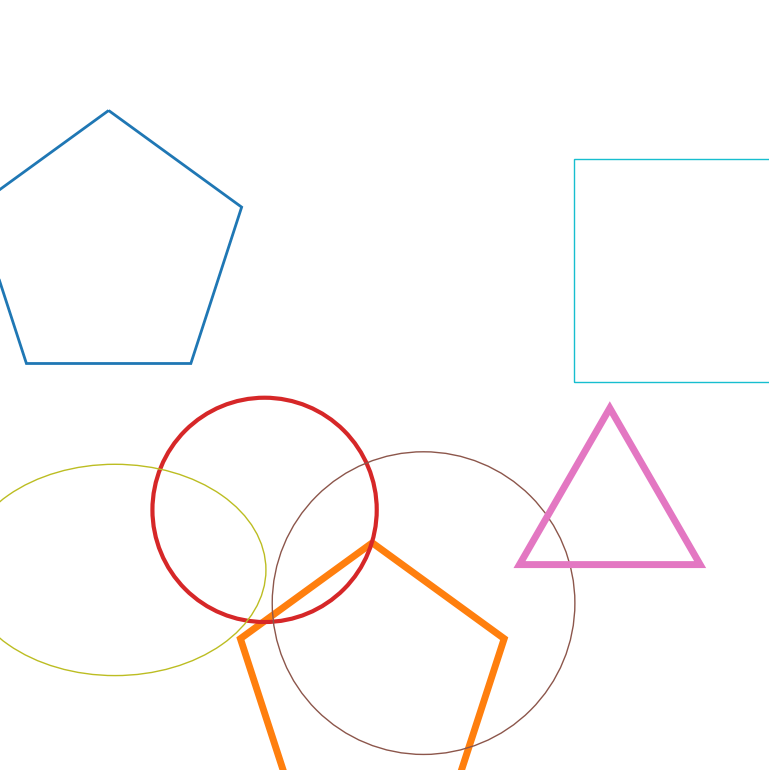[{"shape": "pentagon", "thickness": 1, "radius": 0.91, "center": [0.141, 0.675]}, {"shape": "pentagon", "thickness": 2.5, "radius": 0.9, "center": [0.484, 0.115]}, {"shape": "circle", "thickness": 1.5, "radius": 0.73, "center": [0.344, 0.338]}, {"shape": "circle", "thickness": 0.5, "radius": 0.98, "center": [0.55, 0.217]}, {"shape": "triangle", "thickness": 2.5, "radius": 0.68, "center": [0.792, 0.334]}, {"shape": "oval", "thickness": 0.5, "radius": 0.98, "center": [0.149, 0.26]}, {"shape": "square", "thickness": 0.5, "radius": 0.72, "center": [0.89, 0.648]}]